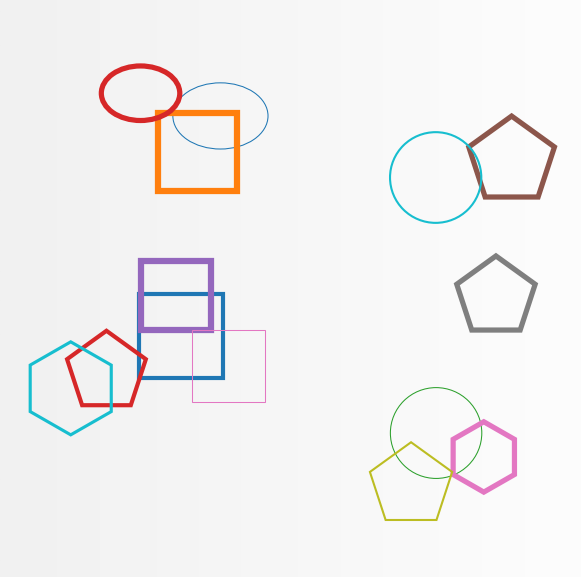[{"shape": "square", "thickness": 2, "radius": 0.36, "center": [0.312, 0.417]}, {"shape": "oval", "thickness": 0.5, "radius": 0.41, "center": [0.379, 0.798]}, {"shape": "square", "thickness": 3, "radius": 0.34, "center": [0.34, 0.736]}, {"shape": "circle", "thickness": 0.5, "radius": 0.39, "center": [0.75, 0.249]}, {"shape": "oval", "thickness": 2.5, "radius": 0.34, "center": [0.242, 0.838]}, {"shape": "pentagon", "thickness": 2, "radius": 0.36, "center": [0.183, 0.355]}, {"shape": "square", "thickness": 3, "radius": 0.3, "center": [0.302, 0.488]}, {"shape": "pentagon", "thickness": 2.5, "radius": 0.39, "center": [0.88, 0.721]}, {"shape": "square", "thickness": 0.5, "radius": 0.31, "center": [0.393, 0.366]}, {"shape": "hexagon", "thickness": 2.5, "radius": 0.3, "center": [0.832, 0.208]}, {"shape": "pentagon", "thickness": 2.5, "radius": 0.35, "center": [0.853, 0.485]}, {"shape": "pentagon", "thickness": 1, "radius": 0.37, "center": [0.707, 0.159]}, {"shape": "hexagon", "thickness": 1.5, "radius": 0.4, "center": [0.122, 0.327]}, {"shape": "circle", "thickness": 1, "radius": 0.39, "center": [0.75, 0.692]}]